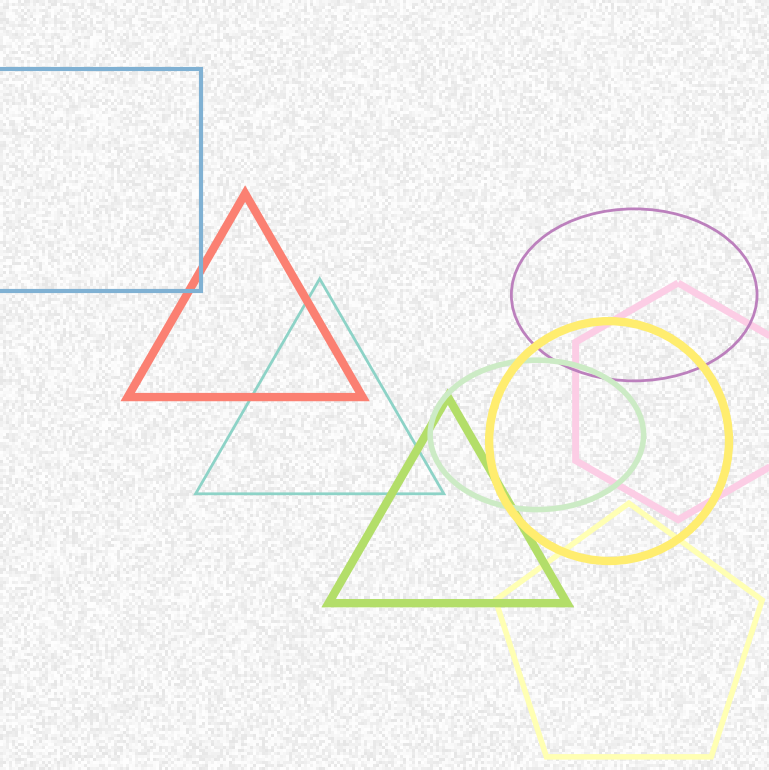[{"shape": "triangle", "thickness": 1, "radius": 0.93, "center": [0.415, 0.452]}, {"shape": "pentagon", "thickness": 2, "radius": 0.91, "center": [0.817, 0.164]}, {"shape": "triangle", "thickness": 3, "radius": 0.88, "center": [0.318, 0.572]}, {"shape": "square", "thickness": 1.5, "radius": 0.72, "center": [0.117, 0.766]}, {"shape": "triangle", "thickness": 3, "radius": 0.89, "center": [0.582, 0.306]}, {"shape": "hexagon", "thickness": 2.5, "radius": 0.77, "center": [0.881, 0.479]}, {"shape": "oval", "thickness": 1, "radius": 0.8, "center": [0.824, 0.617]}, {"shape": "oval", "thickness": 2, "radius": 0.69, "center": [0.697, 0.435]}, {"shape": "circle", "thickness": 3, "radius": 0.78, "center": [0.791, 0.427]}]